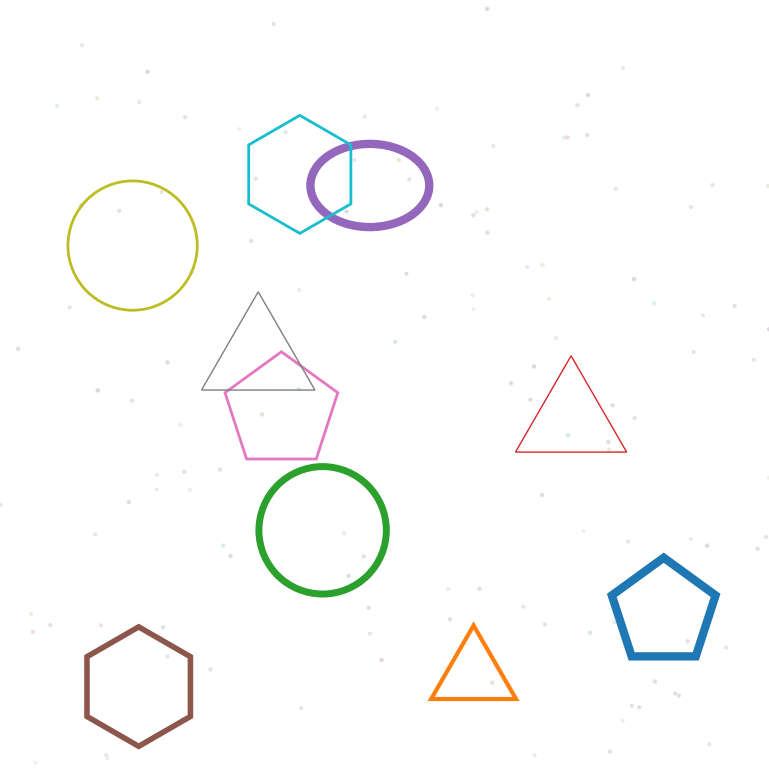[{"shape": "pentagon", "thickness": 3, "radius": 0.35, "center": [0.862, 0.205]}, {"shape": "triangle", "thickness": 1.5, "radius": 0.32, "center": [0.615, 0.124]}, {"shape": "circle", "thickness": 2.5, "radius": 0.41, "center": [0.419, 0.311]}, {"shape": "triangle", "thickness": 0.5, "radius": 0.42, "center": [0.742, 0.455]}, {"shape": "oval", "thickness": 3, "radius": 0.39, "center": [0.48, 0.759]}, {"shape": "hexagon", "thickness": 2, "radius": 0.39, "center": [0.18, 0.108]}, {"shape": "pentagon", "thickness": 1, "radius": 0.38, "center": [0.365, 0.466]}, {"shape": "triangle", "thickness": 0.5, "radius": 0.43, "center": [0.335, 0.536]}, {"shape": "circle", "thickness": 1, "radius": 0.42, "center": [0.172, 0.681]}, {"shape": "hexagon", "thickness": 1, "radius": 0.38, "center": [0.389, 0.774]}]